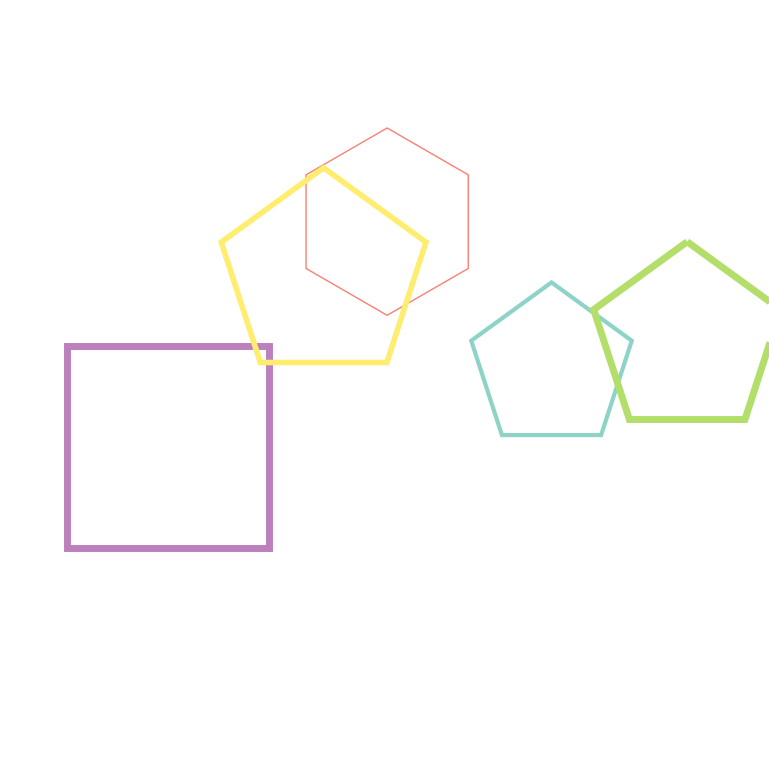[{"shape": "pentagon", "thickness": 1.5, "radius": 0.55, "center": [0.716, 0.524]}, {"shape": "hexagon", "thickness": 0.5, "radius": 0.61, "center": [0.503, 0.712]}, {"shape": "pentagon", "thickness": 2.5, "radius": 0.64, "center": [0.892, 0.558]}, {"shape": "square", "thickness": 2.5, "radius": 0.66, "center": [0.218, 0.42]}, {"shape": "pentagon", "thickness": 2, "radius": 0.7, "center": [0.42, 0.642]}]